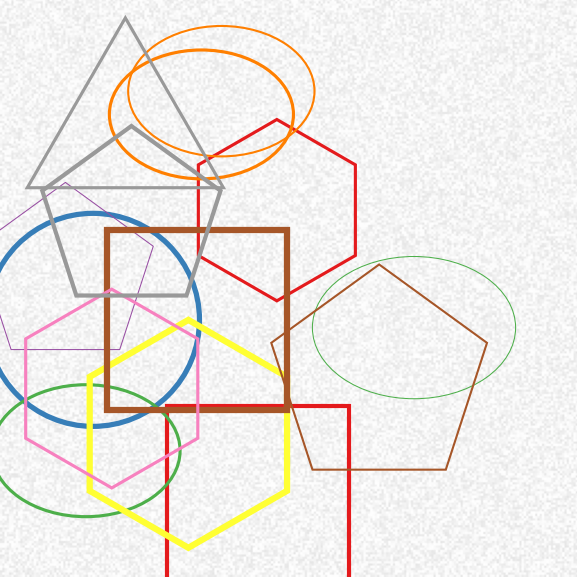[{"shape": "hexagon", "thickness": 1.5, "radius": 0.78, "center": [0.479, 0.635]}, {"shape": "square", "thickness": 2, "radius": 0.79, "center": [0.447, 0.139]}, {"shape": "circle", "thickness": 2.5, "radius": 0.92, "center": [0.161, 0.445]}, {"shape": "oval", "thickness": 0.5, "radius": 0.88, "center": [0.717, 0.432]}, {"shape": "oval", "thickness": 1.5, "radius": 0.82, "center": [0.149, 0.219]}, {"shape": "pentagon", "thickness": 0.5, "radius": 0.8, "center": [0.113, 0.523]}, {"shape": "oval", "thickness": 1.5, "radius": 0.8, "center": [0.349, 0.801]}, {"shape": "oval", "thickness": 1, "radius": 0.81, "center": [0.383, 0.841]}, {"shape": "hexagon", "thickness": 3, "radius": 0.99, "center": [0.326, 0.248]}, {"shape": "pentagon", "thickness": 1, "radius": 0.98, "center": [0.657, 0.345]}, {"shape": "square", "thickness": 3, "radius": 0.78, "center": [0.341, 0.445]}, {"shape": "hexagon", "thickness": 1.5, "radius": 0.86, "center": [0.194, 0.326]}, {"shape": "triangle", "thickness": 1.5, "radius": 0.98, "center": [0.217, 0.772]}, {"shape": "pentagon", "thickness": 2, "radius": 0.81, "center": [0.228, 0.619]}]